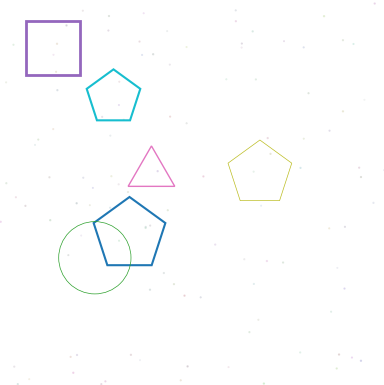[{"shape": "pentagon", "thickness": 1.5, "radius": 0.49, "center": [0.336, 0.39]}, {"shape": "circle", "thickness": 0.5, "radius": 0.47, "center": [0.246, 0.33]}, {"shape": "square", "thickness": 2, "radius": 0.35, "center": [0.138, 0.875]}, {"shape": "triangle", "thickness": 1, "radius": 0.35, "center": [0.393, 0.551]}, {"shape": "pentagon", "thickness": 0.5, "radius": 0.44, "center": [0.675, 0.549]}, {"shape": "pentagon", "thickness": 1.5, "radius": 0.37, "center": [0.295, 0.747]}]